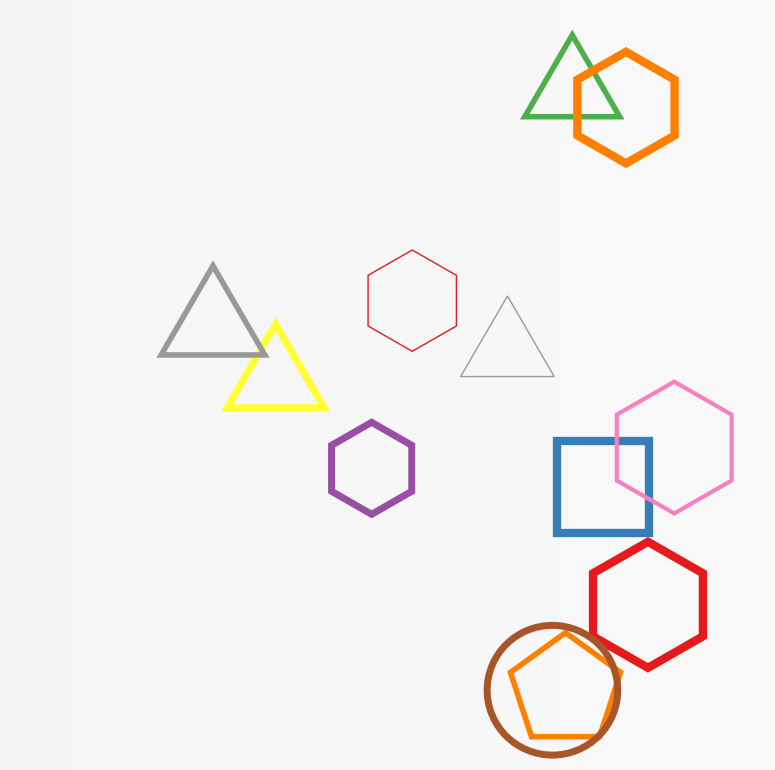[{"shape": "hexagon", "thickness": 0.5, "radius": 0.33, "center": [0.532, 0.61]}, {"shape": "hexagon", "thickness": 3, "radius": 0.41, "center": [0.836, 0.215]}, {"shape": "square", "thickness": 3, "radius": 0.3, "center": [0.778, 0.367]}, {"shape": "triangle", "thickness": 2, "radius": 0.35, "center": [0.738, 0.884]}, {"shape": "hexagon", "thickness": 2.5, "radius": 0.3, "center": [0.48, 0.392]}, {"shape": "hexagon", "thickness": 3, "radius": 0.36, "center": [0.808, 0.86]}, {"shape": "pentagon", "thickness": 2, "radius": 0.37, "center": [0.73, 0.104]}, {"shape": "triangle", "thickness": 2.5, "radius": 0.36, "center": [0.356, 0.507]}, {"shape": "circle", "thickness": 2.5, "radius": 0.42, "center": [0.713, 0.104]}, {"shape": "hexagon", "thickness": 1.5, "radius": 0.43, "center": [0.87, 0.419]}, {"shape": "triangle", "thickness": 2, "radius": 0.39, "center": [0.275, 0.578]}, {"shape": "triangle", "thickness": 0.5, "radius": 0.35, "center": [0.655, 0.546]}]